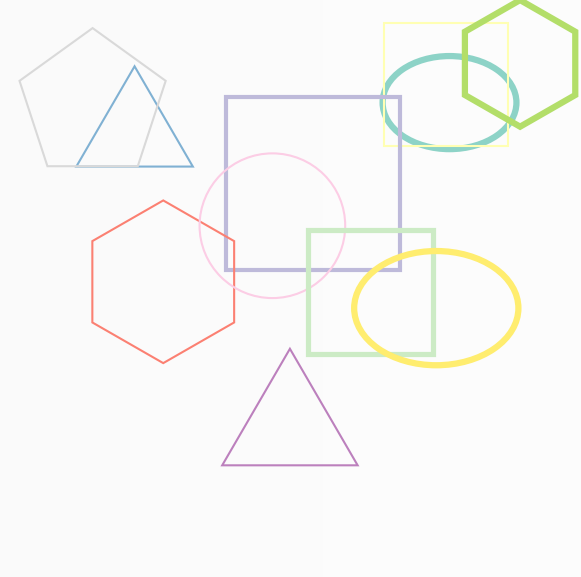[{"shape": "oval", "thickness": 3, "radius": 0.58, "center": [0.773, 0.821]}, {"shape": "square", "thickness": 1, "radius": 0.53, "center": [0.768, 0.853]}, {"shape": "square", "thickness": 2, "radius": 0.75, "center": [0.538, 0.682]}, {"shape": "hexagon", "thickness": 1, "radius": 0.7, "center": [0.281, 0.511]}, {"shape": "triangle", "thickness": 1, "radius": 0.58, "center": [0.232, 0.769]}, {"shape": "hexagon", "thickness": 3, "radius": 0.55, "center": [0.895, 0.889]}, {"shape": "circle", "thickness": 1, "radius": 0.63, "center": [0.469, 0.608]}, {"shape": "pentagon", "thickness": 1, "radius": 0.66, "center": [0.159, 0.818]}, {"shape": "triangle", "thickness": 1, "radius": 0.67, "center": [0.499, 0.261]}, {"shape": "square", "thickness": 2.5, "radius": 0.54, "center": [0.637, 0.494]}, {"shape": "oval", "thickness": 3, "radius": 0.71, "center": [0.751, 0.466]}]